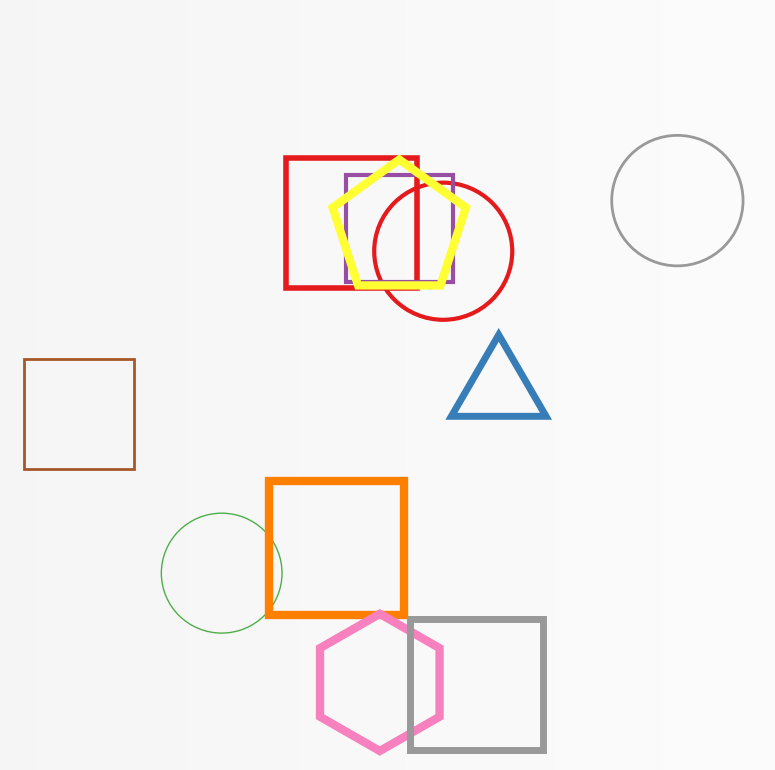[{"shape": "square", "thickness": 2, "radius": 0.42, "center": [0.454, 0.71]}, {"shape": "circle", "thickness": 1.5, "radius": 0.45, "center": [0.572, 0.674]}, {"shape": "triangle", "thickness": 2.5, "radius": 0.35, "center": [0.643, 0.495]}, {"shape": "circle", "thickness": 0.5, "radius": 0.39, "center": [0.286, 0.256]}, {"shape": "square", "thickness": 1.5, "radius": 0.35, "center": [0.516, 0.704]}, {"shape": "square", "thickness": 3, "radius": 0.44, "center": [0.434, 0.288]}, {"shape": "pentagon", "thickness": 3, "radius": 0.45, "center": [0.515, 0.702]}, {"shape": "square", "thickness": 1, "radius": 0.36, "center": [0.102, 0.462]}, {"shape": "hexagon", "thickness": 3, "radius": 0.45, "center": [0.49, 0.114]}, {"shape": "circle", "thickness": 1, "radius": 0.42, "center": [0.874, 0.739]}, {"shape": "square", "thickness": 2.5, "radius": 0.43, "center": [0.615, 0.111]}]